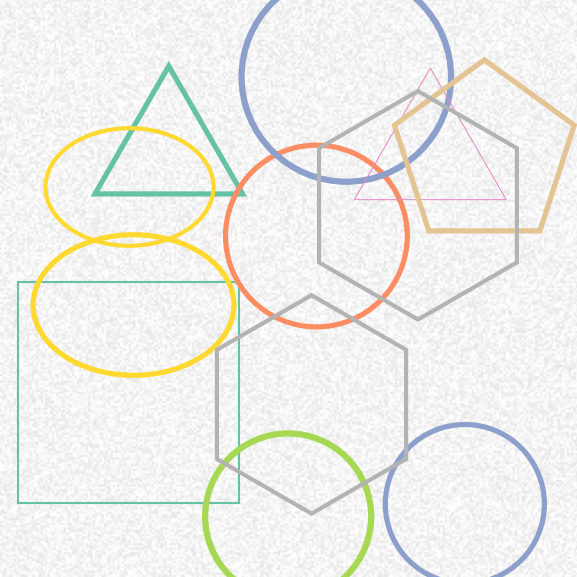[{"shape": "square", "thickness": 1, "radius": 0.95, "center": [0.223, 0.32]}, {"shape": "triangle", "thickness": 2.5, "radius": 0.74, "center": [0.292, 0.737]}, {"shape": "circle", "thickness": 2.5, "radius": 0.79, "center": [0.548, 0.59]}, {"shape": "circle", "thickness": 2.5, "radius": 0.69, "center": [0.805, 0.126]}, {"shape": "circle", "thickness": 3, "radius": 0.91, "center": [0.6, 0.866]}, {"shape": "triangle", "thickness": 0.5, "radius": 0.76, "center": [0.745, 0.729]}, {"shape": "circle", "thickness": 3, "radius": 0.72, "center": [0.499, 0.105]}, {"shape": "oval", "thickness": 2.5, "radius": 0.87, "center": [0.231, 0.471]}, {"shape": "oval", "thickness": 2, "radius": 0.73, "center": [0.224, 0.675]}, {"shape": "pentagon", "thickness": 2.5, "radius": 0.82, "center": [0.839, 0.732]}, {"shape": "hexagon", "thickness": 2, "radius": 0.95, "center": [0.539, 0.299]}, {"shape": "hexagon", "thickness": 2, "radius": 0.99, "center": [0.724, 0.644]}]